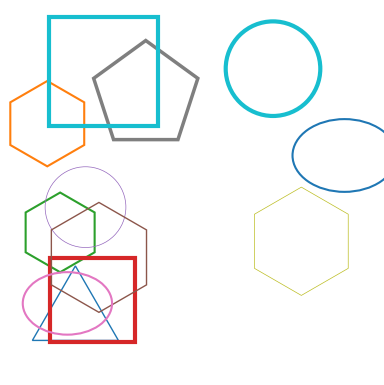[{"shape": "triangle", "thickness": 1, "radius": 0.65, "center": [0.196, 0.18]}, {"shape": "oval", "thickness": 1.5, "radius": 0.67, "center": [0.895, 0.596]}, {"shape": "hexagon", "thickness": 1.5, "radius": 0.55, "center": [0.123, 0.679]}, {"shape": "hexagon", "thickness": 1.5, "radius": 0.52, "center": [0.156, 0.396]}, {"shape": "square", "thickness": 3, "radius": 0.55, "center": [0.24, 0.221]}, {"shape": "circle", "thickness": 0.5, "radius": 0.52, "center": [0.222, 0.462]}, {"shape": "hexagon", "thickness": 1, "radius": 0.71, "center": [0.257, 0.331]}, {"shape": "oval", "thickness": 1.5, "radius": 0.58, "center": [0.175, 0.212]}, {"shape": "pentagon", "thickness": 2.5, "radius": 0.71, "center": [0.379, 0.752]}, {"shape": "hexagon", "thickness": 0.5, "radius": 0.7, "center": [0.783, 0.373]}, {"shape": "square", "thickness": 3, "radius": 0.71, "center": [0.269, 0.814]}, {"shape": "circle", "thickness": 3, "radius": 0.61, "center": [0.709, 0.822]}]